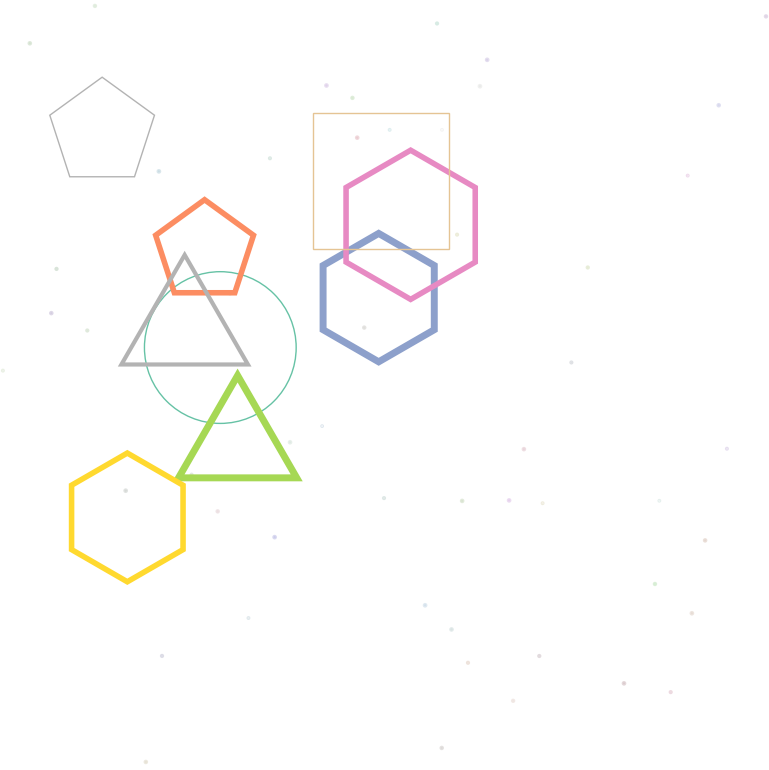[{"shape": "circle", "thickness": 0.5, "radius": 0.49, "center": [0.286, 0.549]}, {"shape": "pentagon", "thickness": 2, "radius": 0.33, "center": [0.266, 0.674]}, {"shape": "hexagon", "thickness": 2.5, "radius": 0.42, "center": [0.492, 0.613]}, {"shape": "hexagon", "thickness": 2, "radius": 0.48, "center": [0.533, 0.708]}, {"shape": "triangle", "thickness": 2.5, "radius": 0.44, "center": [0.309, 0.424]}, {"shape": "hexagon", "thickness": 2, "radius": 0.42, "center": [0.165, 0.328]}, {"shape": "square", "thickness": 0.5, "radius": 0.44, "center": [0.495, 0.765]}, {"shape": "pentagon", "thickness": 0.5, "radius": 0.36, "center": [0.133, 0.828]}, {"shape": "triangle", "thickness": 1.5, "radius": 0.47, "center": [0.24, 0.574]}]